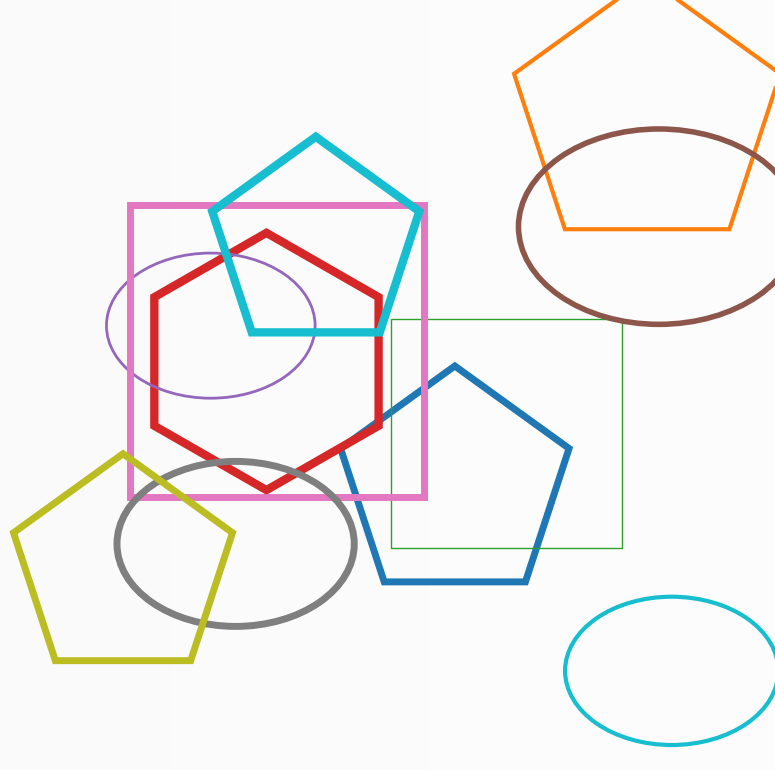[{"shape": "pentagon", "thickness": 2.5, "radius": 0.77, "center": [0.587, 0.37]}, {"shape": "pentagon", "thickness": 1.5, "radius": 0.9, "center": [0.835, 0.848]}, {"shape": "square", "thickness": 0.5, "radius": 0.74, "center": [0.653, 0.437]}, {"shape": "hexagon", "thickness": 3, "radius": 0.84, "center": [0.344, 0.531]}, {"shape": "oval", "thickness": 1, "radius": 0.67, "center": [0.272, 0.577]}, {"shape": "oval", "thickness": 2, "radius": 0.91, "center": [0.85, 0.706]}, {"shape": "square", "thickness": 2.5, "radius": 0.95, "center": [0.358, 0.544]}, {"shape": "oval", "thickness": 2.5, "radius": 0.77, "center": [0.304, 0.294]}, {"shape": "pentagon", "thickness": 2.5, "radius": 0.74, "center": [0.159, 0.262]}, {"shape": "pentagon", "thickness": 3, "radius": 0.7, "center": [0.407, 0.682]}, {"shape": "oval", "thickness": 1.5, "radius": 0.69, "center": [0.867, 0.129]}]